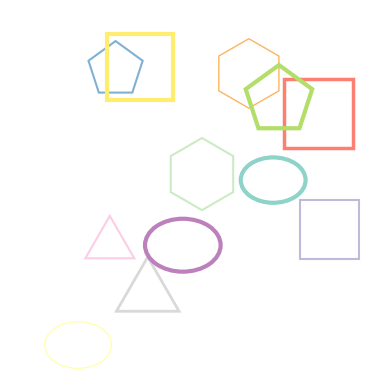[{"shape": "oval", "thickness": 3, "radius": 0.42, "center": [0.71, 0.532]}, {"shape": "oval", "thickness": 1, "radius": 0.43, "center": [0.203, 0.104]}, {"shape": "square", "thickness": 1.5, "radius": 0.39, "center": [0.856, 0.405]}, {"shape": "square", "thickness": 2.5, "radius": 0.44, "center": [0.827, 0.705]}, {"shape": "pentagon", "thickness": 1.5, "radius": 0.37, "center": [0.3, 0.819]}, {"shape": "hexagon", "thickness": 1, "radius": 0.45, "center": [0.646, 0.809]}, {"shape": "pentagon", "thickness": 3, "radius": 0.45, "center": [0.725, 0.74]}, {"shape": "triangle", "thickness": 1.5, "radius": 0.37, "center": [0.285, 0.366]}, {"shape": "triangle", "thickness": 2, "radius": 0.47, "center": [0.384, 0.239]}, {"shape": "oval", "thickness": 3, "radius": 0.49, "center": [0.475, 0.363]}, {"shape": "hexagon", "thickness": 1.5, "radius": 0.47, "center": [0.525, 0.548]}, {"shape": "square", "thickness": 3, "radius": 0.43, "center": [0.364, 0.827]}]